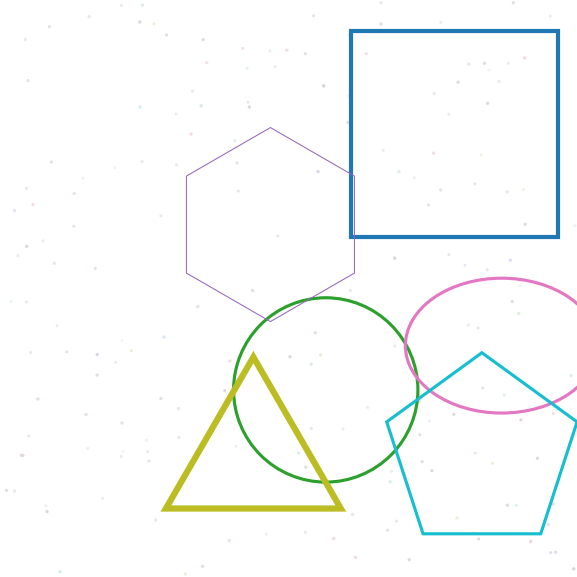[{"shape": "square", "thickness": 2, "radius": 0.89, "center": [0.787, 0.767]}, {"shape": "circle", "thickness": 1.5, "radius": 0.8, "center": [0.564, 0.324]}, {"shape": "hexagon", "thickness": 0.5, "radius": 0.84, "center": [0.468, 0.61]}, {"shape": "oval", "thickness": 1.5, "radius": 0.83, "center": [0.869, 0.401]}, {"shape": "triangle", "thickness": 3, "radius": 0.87, "center": [0.439, 0.206]}, {"shape": "pentagon", "thickness": 1.5, "radius": 0.87, "center": [0.834, 0.215]}]